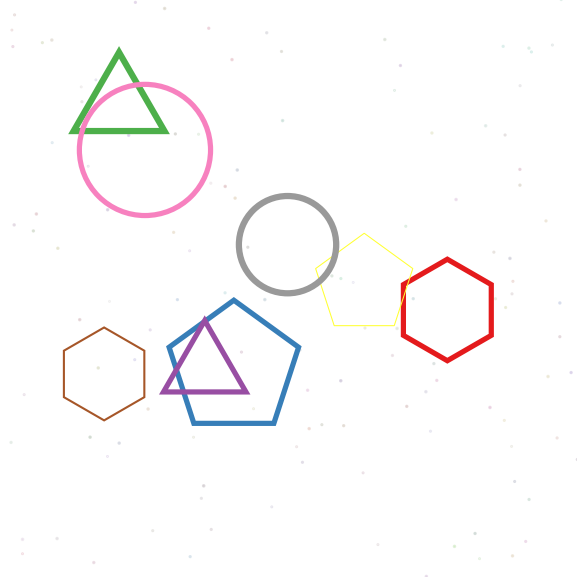[{"shape": "hexagon", "thickness": 2.5, "radius": 0.44, "center": [0.775, 0.462]}, {"shape": "pentagon", "thickness": 2.5, "radius": 0.59, "center": [0.405, 0.361]}, {"shape": "triangle", "thickness": 3, "radius": 0.45, "center": [0.206, 0.818]}, {"shape": "triangle", "thickness": 2.5, "radius": 0.41, "center": [0.354, 0.362]}, {"shape": "pentagon", "thickness": 0.5, "radius": 0.44, "center": [0.631, 0.507]}, {"shape": "hexagon", "thickness": 1, "radius": 0.4, "center": [0.18, 0.352]}, {"shape": "circle", "thickness": 2.5, "radius": 0.57, "center": [0.251, 0.739]}, {"shape": "circle", "thickness": 3, "radius": 0.42, "center": [0.498, 0.575]}]